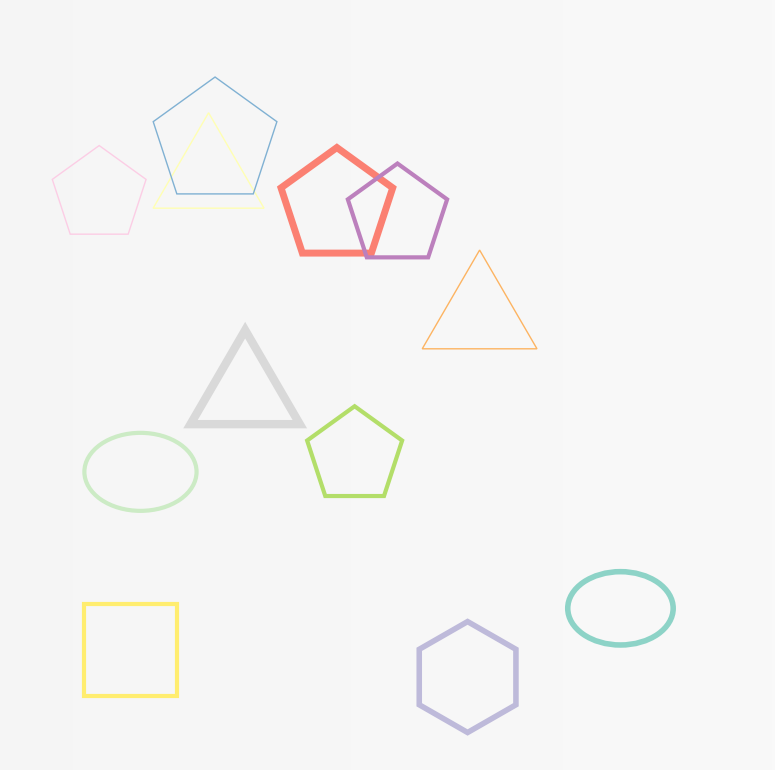[{"shape": "oval", "thickness": 2, "radius": 0.34, "center": [0.801, 0.21]}, {"shape": "triangle", "thickness": 0.5, "radius": 0.41, "center": [0.269, 0.771]}, {"shape": "hexagon", "thickness": 2, "radius": 0.36, "center": [0.603, 0.121]}, {"shape": "pentagon", "thickness": 2.5, "radius": 0.38, "center": [0.435, 0.733]}, {"shape": "pentagon", "thickness": 0.5, "radius": 0.42, "center": [0.277, 0.816]}, {"shape": "triangle", "thickness": 0.5, "radius": 0.43, "center": [0.619, 0.59]}, {"shape": "pentagon", "thickness": 1.5, "radius": 0.32, "center": [0.458, 0.408]}, {"shape": "pentagon", "thickness": 0.5, "radius": 0.32, "center": [0.128, 0.747]}, {"shape": "triangle", "thickness": 3, "radius": 0.41, "center": [0.316, 0.49]}, {"shape": "pentagon", "thickness": 1.5, "radius": 0.34, "center": [0.513, 0.72]}, {"shape": "oval", "thickness": 1.5, "radius": 0.36, "center": [0.181, 0.387]}, {"shape": "square", "thickness": 1.5, "radius": 0.3, "center": [0.168, 0.156]}]